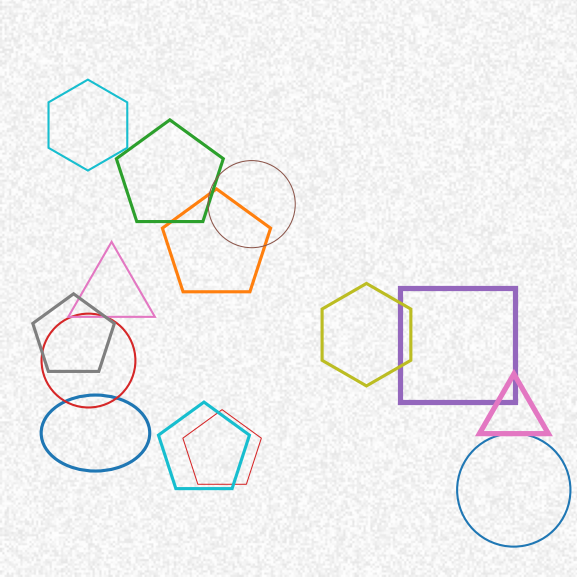[{"shape": "circle", "thickness": 1, "radius": 0.49, "center": [0.89, 0.151]}, {"shape": "oval", "thickness": 1.5, "radius": 0.47, "center": [0.165, 0.249]}, {"shape": "pentagon", "thickness": 1.5, "radius": 0.49, "center": [0.375, 0.574]}, {"shape": "pentagon", "thickness": 1.5, "radius": 0.49, "center": [0.294, 0.694]}, {"shape": "circle", "thickness": 1, "radius": 0.41, "center": [0.153, 0.375]}, {"shape": "pentagon", "thickness": 0.5, "radius": 0.36, "center": [0.385, 0.218]}, {"shape": "square", "thickness": 2.5, "radius": 0.49, "center": [0.792, 0.401]}, {"shape": "circle", "thickness": 0.5, "radius": 0.38, "center": [0.436, 0.646]}, {"shape": "triangle", "thickness": 2.5, "radius": 0.34, "center": [0.89, 0.283]}, {"shape": "triangle", "thickness": 1, "radius": 0.43, "center": [0.193, 0.494]}, {"shape": "pentagon", "thickness": 1.5, "radius": 0.37, "center": [0.127, 0.416]}, {"shape": "hexagon", "thickness": 1.5, "radius": 0.44, "center": [0.635, 0.42]}, {"shape": "pentagon", "thickness": 1.5, "radius": 0.41, "center": [0.353, 0.22]}, {"shape": "hexagon", "thickness": 1, "radius": 0.39, "center": [0.152, 0.783]}]